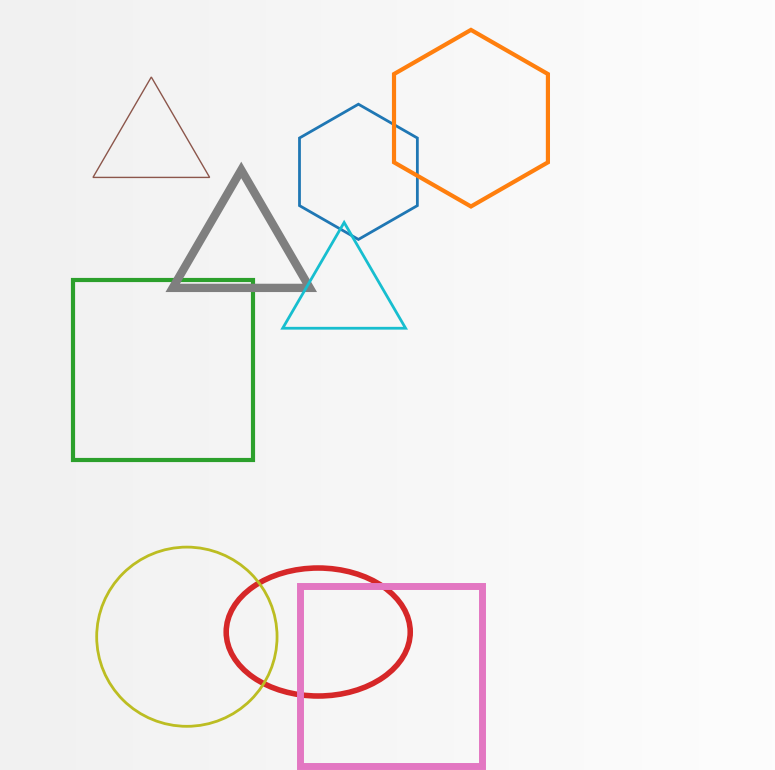[{"shape": "hexagon", "thickness": 1, "radius": 0.44, "center": [0.462, 0.777]}, {"shape": "hexagon", "thickness": 1.5, "radius": 0.57, "center": [0.608, 0.847]}, {"shape": "square", "thickness": 1.5, "radius": 0.58, "center": [0.211, 0.52]}, {"shape": "oval", "thickness": 2, "radius": 0.59, "center": [0.411, 0.179]}, {"shape": "triangle", "thickness": 0.5, "radius": 0.43, "center": [0.195, 0.813]}, {"shape": "square", "thickness": 2.5, "radius": 0.59, "center": [0.505, 0.122]}, {"shape": "triangle", "thickness": 3, "radius": 0.51, "center": [0.311, 0.677]}, {"shape": "circle", "thickness": 1, "radius": 0.58, "center": [0.241, 0.173]}, {"shape": "triangle", "thickness": 1, "radius": 0.46, "center": [0.444, 0.619]}]